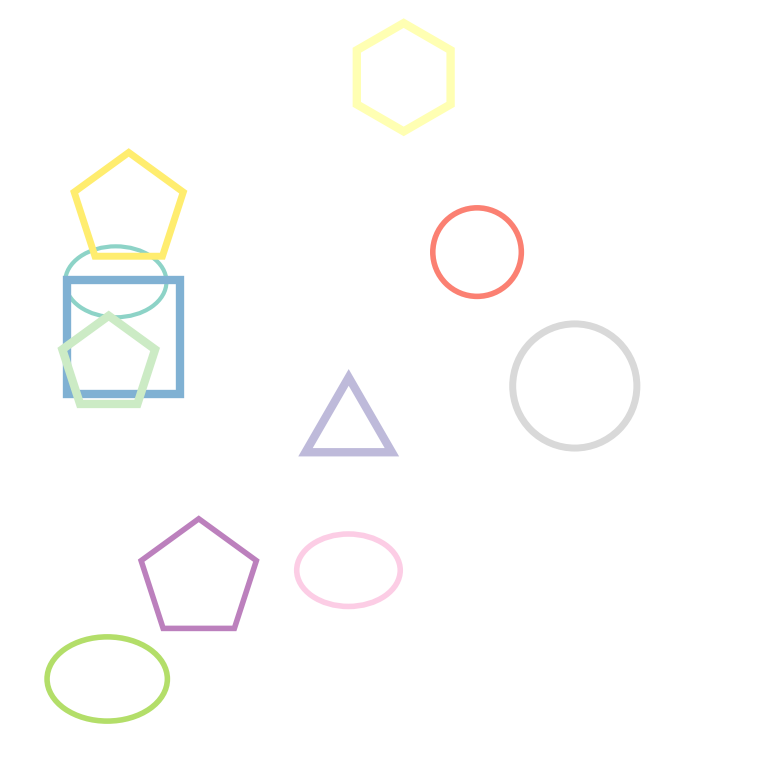[{"shape": "oval", "thickness": 1.5, "radius": 0.33, "center": [0.15, 0.634]}, {"shape": "hexagon", "thickness": 3, "radius": 0.35, "center": [0.524, 0.9]}, {"shape": "triangle", "thickness": 3, "radius": 0.32, "center": [0.453, 0.445]}, {"shape": "circle", "thickness": 2, "radius": 0.29, "center": [0.62, 0.673]}, {"shape": "square", "thickness": 3, "radius": 0.37, "center": [0.16, 0.562]}, {"shape": "oval", "thickness": 2, "radius": 0.39, "center": [0.139, 0.118]}, {"shape": "oval", "thickness": 2, "radius": 0.34, "center": [0.453, 0.259]}, {"shape": "circle", "thickness": 2.5, "radius": 0.4, "center": [0.746, 0.499]}, {"shape": "pentagon", "thickness": 2, "radius": 0.39, "center": [0.258, 0.248]}, {"shape": "pentagon", "thickness": 3, "radius": 0.32, "center": [0.141, 0.527]}, {"shape": "pentagon", "thickness": 2.5, "radius": 0.37, "center": [0.167, 0.727]}]